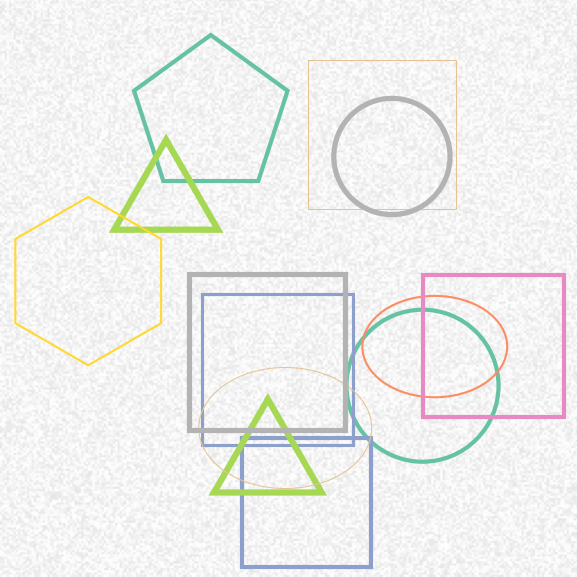[{"shape": "pentagon", "thickness": 2, "radius": 0.7, "center": [0.365, 0.799]}, {"shape": "circle", "thickness": 2, "radius": 0.66, "center": [0.732, 0.331]}, {"shape": "oval", "thickness": 1, "radius": 0.63, "center": [0.753, 0.399]}, {"shape": "square", "thickness": 1.5, "radius": 0.65, "center": [0.481, 0.36]}, {"shape": "square", "thickness": 2, "radius": 0.56, "center": [0.531, 0.129]}, {"shape": "square", "thickness": 2, "radius": 0.61, "center": [0.855, 0.4]}, {"shape": "triangle", "thickness": 3, "radius": 0.52, "center": [0.288, 0.653]}, {"shape": "triangle", "thickness": 3, "radius": 0.54, "center": [0.464, 0.2]}, {"shape": "hexagon", "thickness": 1, "radius": 0.73, "center": [0.153, 0.512]}, {"shape": "oval", "thickness": 0.5, "radius": 0.75, "center": [0.494, 0.258]}, {"shape": "square", "thickness": 0.5, "radius": 0.64, "center": [0.661, 0.766]}, {"shape": "square", "thickness": 2.5, "radius": 0.68, "center": [0.463, 0.389]}, {"shape": "circle", "thickness": 2.5, "radius": 0.5, "center": [0.679, 0.728]}]